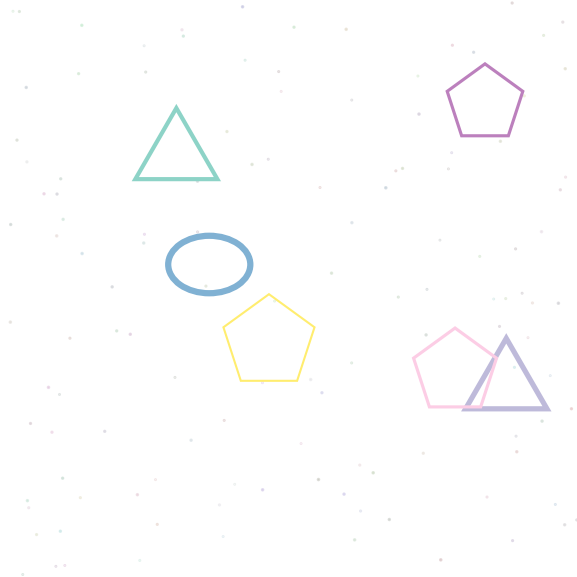[{"shape": "triangle", "thickness": 2, "radius": 0.41, "center": [0.305, 0.73]}, {"shape": "triangle", "thickness": 2.5, "radius": 0.41, "center": [0.877, 0.332]}, {"shape": "oval", "thickness": 3, "radius": 0.36, "center": [0.362, 0.541]}, {"shape": "pentagon", "thickness": 1.5, "radius": 0.38, "center": [0.788, 0.356]}, {"shape": "pentagon", "thickness": 1.5, "radius": 0.34, "center": [0.84, 0.82]}, {"shape": "pentagon", "thickness": 1, "radius": 0.41, "center": [0.466, 0.407]}]